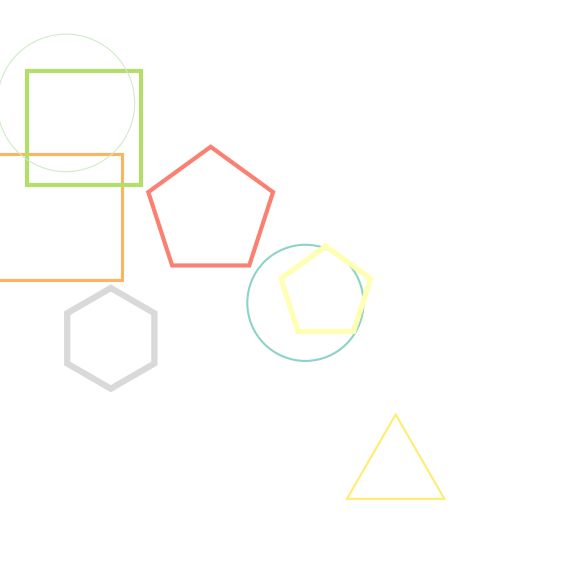[{"shape": "circle", "thickness": 1, "radius": 0.5, "center": [0.529, 0.475]}, {"shape": "pentagon", "thickness": 2.5, "radius": 0.41, "center": [0.564, 0.491]}, {"shape": "pentagon", "thickness": 2, "radius": 0.57, "center": [0.365, 0.631]}, {"shape": "square", "thickness": 1.5, "radius": 0.54, "center": [0.102, 0.624]}, {"shape": "square", "thickness": 2, "radius": 0.49, "center": [0.145, 0.778]}, {"shape": "hexagon", "thickness": 3, "radius": 0.44, "center": [0.192, 0.413]}, {"shape": "circle", "thickness": 0.5, "radius": 0.6, "center": [0.114, 0.821]}, {"shape": "triangle", "thickness": 1, "radius": 0.49, "center": [0.685, 0.184]}]